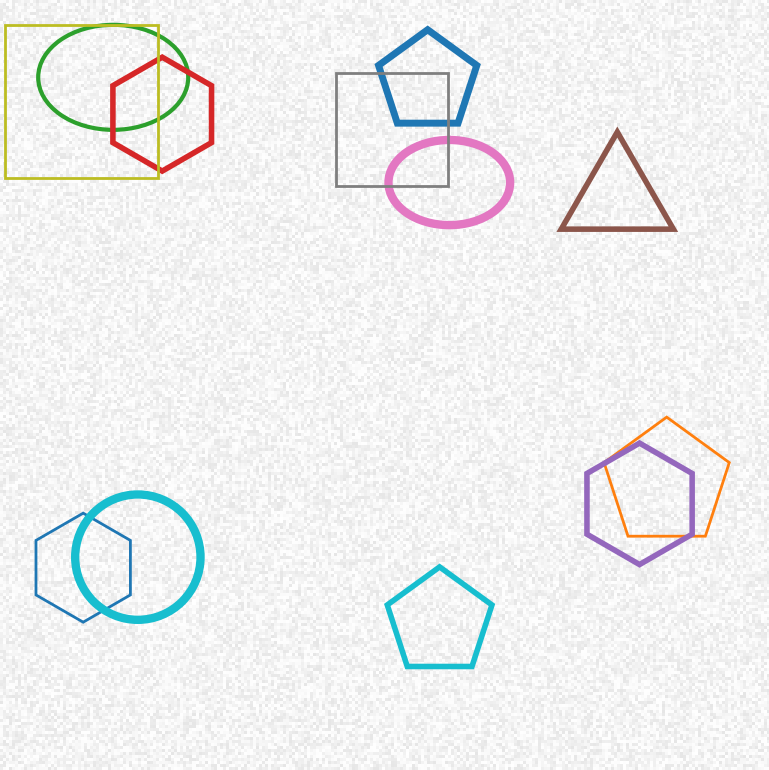[{"shape": "hexagon", "thickness": 1, "radius": 0.35, "center": [0.108, 0.263]}, {"shape": "pentagon", "thickness": 2.5, "radius": 0.34, "center": [0.555, 0.894]}, {"shape": "pentagon", "thickness": 1, "radius": 0.43, "center": [0.866, 0.373]}, {"shape": "oval", "thickness": 1.5, "radius": 0.49, "center": [0.147, 0.9]}, {"shape": "hexagon", "thickness": 2, "radius": 0.37, "center": [0.211, 0.852]}, {"shape": "hexagon", "thickness": 2, "radius": 0.39, "center": [0.831, 0.346]}, {"shape": "triangle", "thickness": 2, "radius": 0.42, "center": [0.802, 0.744]}, {"shape": "oval", "thickness": 3, "radius": 0.39, "center": [0.584, 0.763]}, {"shape": "square", "thickness": 1, "radius": 0.36, "center": [0.509, 0.832]}, {"shape": "square", "thickness": 1, "radius": 0.5, "center": [0.105, 0.868]}, {"shape": "circle", "thickness": 3, "radius": 0.41, "center": [0.179, 0.276]}, {"shape": "pentagon", "thickness": 2, "radius": 0.36, "center": [0.571, 0.192]}]